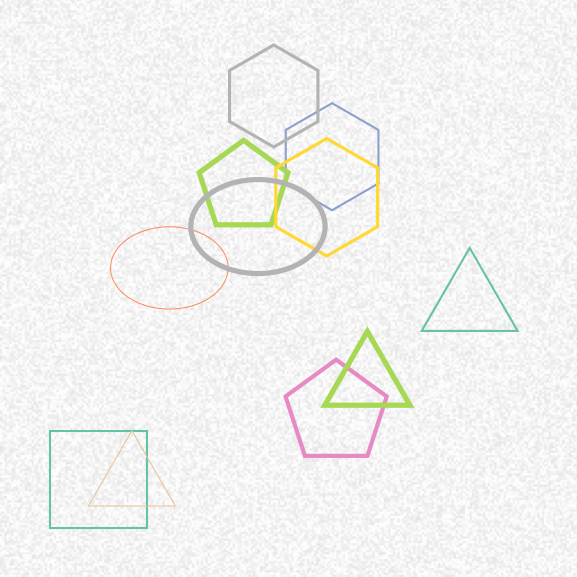[{"shape": "triangle", "thickness": 1, "radius": 0.48, "center": [0.813, 0.474]}, {"shape": "square", "thickness": 1, "radius": 0.42, "center": [0.171, 0.169]}, {"shape": "oval", "thickness": 0.5, "radius": 0.51, "center": [0.293, 0.535]}, {"shape": "hexagon", "thickness": 1, "radius": 0.46, "center": [0.575, 0.728]}, {"shape": "pentagon", "thickness": 2, "radius": 0.46, "center": [0.582, 0.284]}, {"shape": "triangle", "thickness": 2.5, "radius": 0.43, "center": [0.636, 0.34]}, {"shape": "pentagon", "thickness": 2.5, "radius": 0.4, "center": [0.422, 0.675]}, {"shape": "hexagon", "thickness": 1.5, "radius": 0.51, "center": [0.566, 0.658]}, {"shape": "triangle", "thickness": 0.5, "radius": 0.43, "center": [0.228, 0.166]}, {"shape": "oval", "thickness": 2.5, "radius": 0.58, "center": [0.447, 0.607]}, {"shape": "hexagon", "thickness": 1.5, "radius": 0.44, "center": [0.474, 0.833]}]